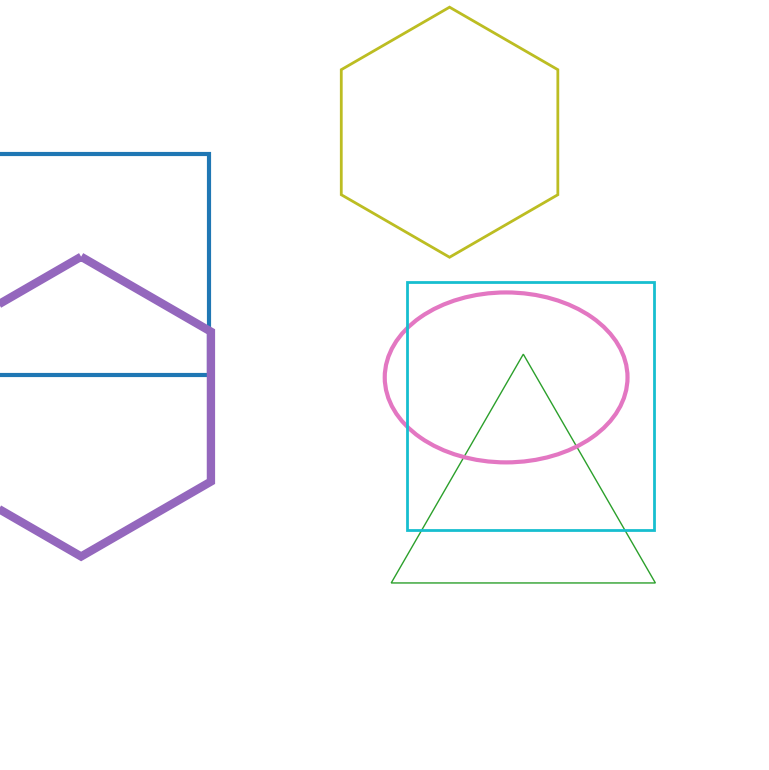[{"shape": "square", "thickness": 1.5, "radius": 0.72, "center": [0.128, 0.656]}, {"shape": "triangle", "thickness": 0.5, "radius": 0.99, "center": [0.68, 0.342]}, {"shape": "hexagon", "thickness": 3, "radius": 0.97, "center": [0.105, 0.472]}, {"shape": "oval", "thickness": 1.5, "radius": 0.79, "center": [0.657, 0.51]}, {"shape": "hexagon", "thickness": 1, "radius": 0.81, "center": [0.584, 0.828]}, {"shape": "square", "thickness": 1, "radius": 0.8, "center": [0.689, 0.473]}]